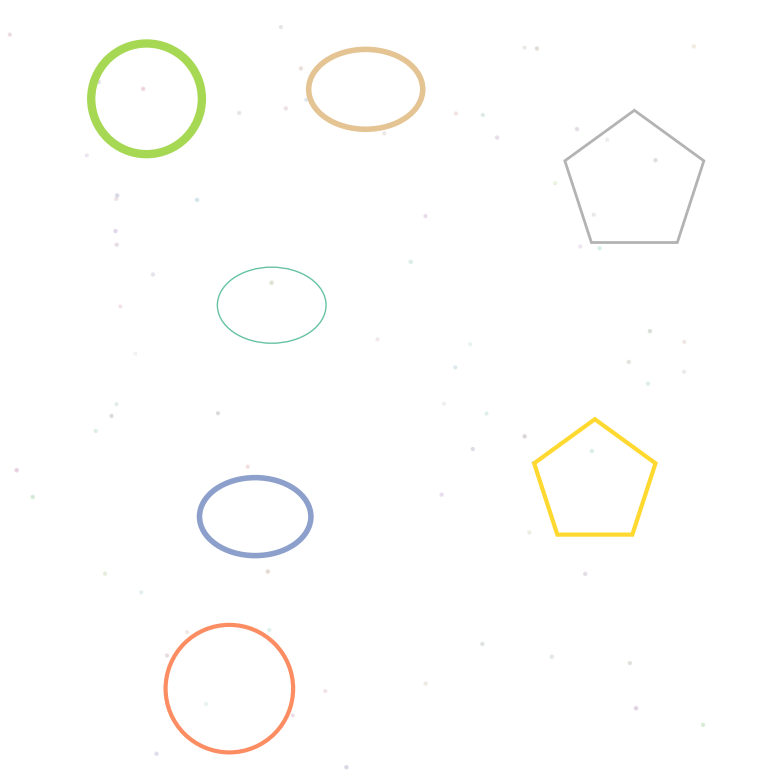[{"shape": "oval", "thickness": 0.5, "radius": 0.35, "center": [0.353, 0.604]}, {"shape": "circle", "thickness": 1.5, "radius": 0.41, "center": [0.298, 0.106]}, {"shape": "oval", "thickness": 2, "radius": 0.36, "center": [0.331, 0.329]}, {"shape": "circle", "thickness": 3, "radius": 0.36, "center": [0.19, 0.872]}, {"shape": "pentagon", "thickness": 1.5, "radius": 0.41, "center": [0.773, 0.373]}, {"shape": "oval", "thickness": 2, "radius": 0.37, "center": [0.475, 0.884]}, {"shape": "pentagon", "thickness": 1, "radius": 0.47, "center": [0.824, 0.762]}]